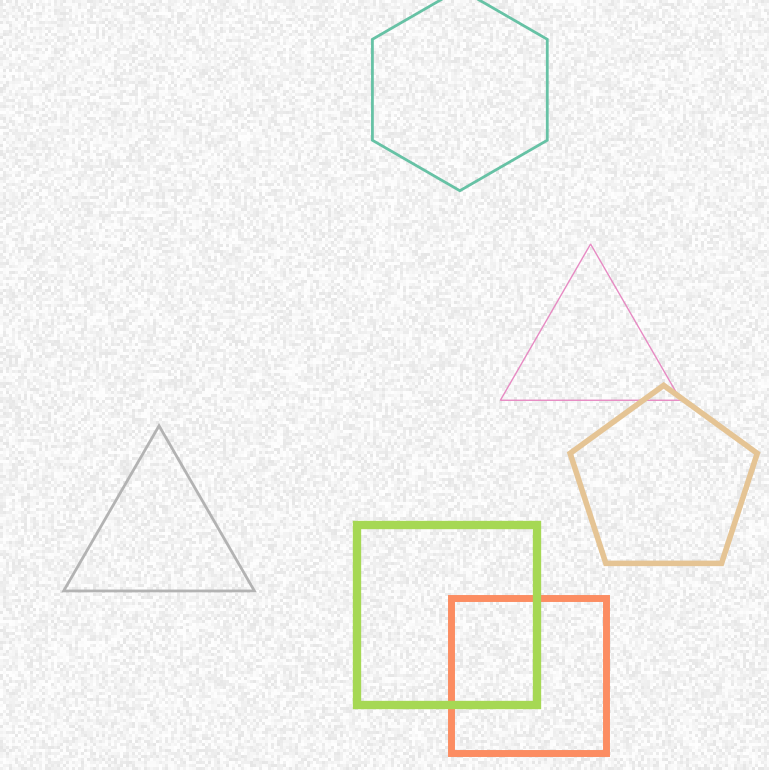[{"shape": "hexagon", "thickness": 1, "radius": 0.66, "center": [0.597, 0.883]}, {"shape": "square", "thickness": 2.5, "radius": 0.5, "center": [0.686, 0.122]}, {"shape": "triangle", "thickness": 0.5, "radius": 0.68, "center": [0.767, 0.548]}, {"shape": "square", "thickness": 3, "radius": 0.58, "center": [0.58, 0.201]}, {"shape": "pentagon", "thickness": 2, "radius": 0.64, "center": [0.862, 0.372]}, {"shape": "triangle", "thickness": 1, "radius": 0.72, "center": [0.207, 0.304]}]